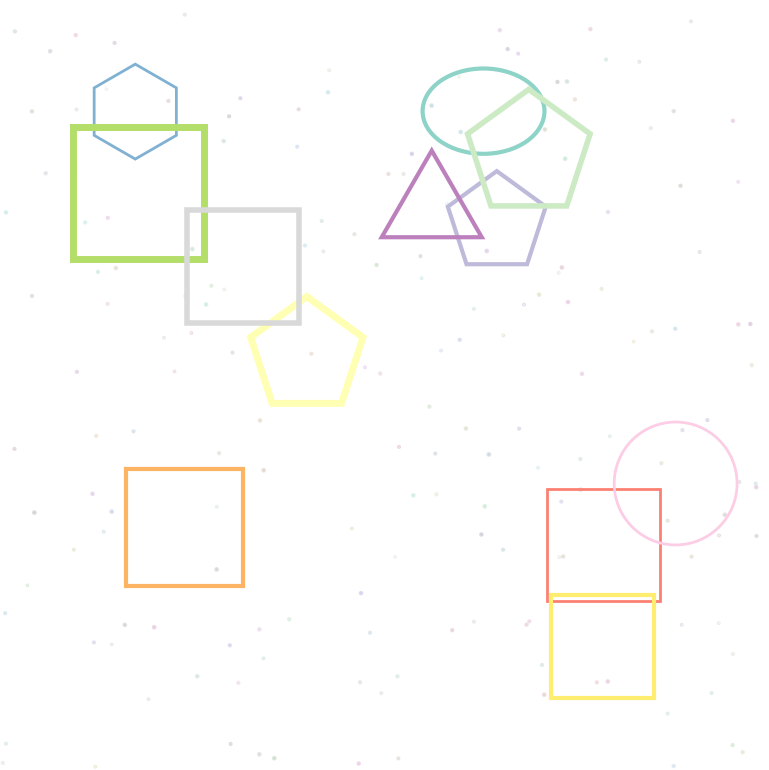[{"shape": "oval", "thickness": 1.5, "radius": 0.4, "center": [0.628, 0.856]}, {"shape": "pentagon", "thickness": 2.5, "radius": 0.38, "center": [0.398, 0.538]}, {"shape": "pentagon", "thickness": 1.5, "radius": 0.33, "center": [0.645, 0.711]}, {"shape": "square", "thickness": 1, "radius": 0.37, "center": [0.784, 0.292]}, {"shape": "hexagon", "thickness": 1, "radius": 0.31, "center": [0.176, 0.855]}, {"shape": "square", "thickness": 1.5, "radius": 0.38, "center": [0.24, 0.315]}, {"shape": "square", "thickness": 2.5, "radius": 0.43, "center": [0.18, 0.749]}, {"shape": "circle", "thickness": 1, "radius": 0.4, "center": [0.877, 0.372]}, {"shape": "square", "thickness": 2, "radius": 0.37, "center": [0.315, 0.654]}, {"shape": "triangle", "thickness": 1.5, "radius": 0.37, "center": [0.561, 0.729]}, {"shape": "pentagon", "thickness": 2, "radius": 0.42, "center": [0.687, 0.8]}, {"shape": "square", "thickness": 1.5, "radius": 0.33, "center": [0.783, 0.16]}]